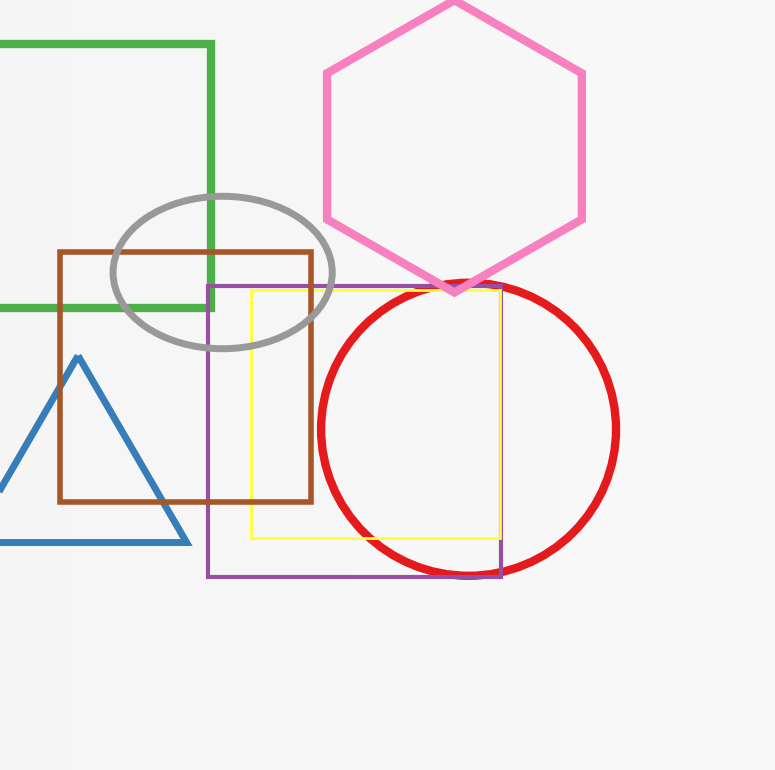[{"shape": "circle", "thickness": 3, "radius": 0.95, "center": [0.605, 0.443]}, {"shape": "triangle", "thickness": 2.5, "radius": 0.81, "center": [0.101, 0.376]}, {"shape": "square", "thickness": 3, "radius": 0.86, "center": [0.101, 0.771]}, {"shape": "square", "thickness": 1.5, "radius": 0.94, "center": [0.458, 0.439]}, {"shape": "square", "thickness": 1, "radius": 0.8, "center": [0.485, 0.462]}, {"shape": "square", "thickness": 2, "radius": 0.81, "center": [0.239, 0.511]}, {"shape": "hexagon", "thickness": 3, "radius": 0.95, "center": [0.586, 0.81]}, {"shape": "oval", "thickness": 2.5, "radius": 0.71, "center": [0.287, 0.646]}]